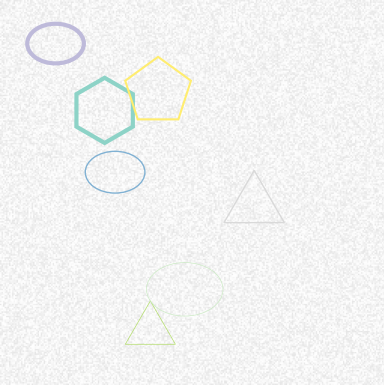[{"shape": "hexagon", "thickness": 3, "radius": 0.42, "center": [0.272, 0.713]}, {"shape": "oval", "thickness": 3, "radius": 0.37, "center": [0.144, 0.887]}, {"shape": "oval", "thickness": 1, "radius": 0.39, "center": [0.299, 0.553]}, {"shape": "triangle", "thickness": 0.5, "radius": 0.38, "center": [0.391, 0.143]}, {"shape": "triangle", "thickness": 1, "radius": 0.45, "center": [0.66, 0.467]}, {"shape": "oval", "thickness": 0.5, "radius": 0.5, "center": [0.48, 0.249]}, {"shape": "pentagon", "thickness": 1.5, "radius": 0.45, "center": [0.411, 0.763]}]